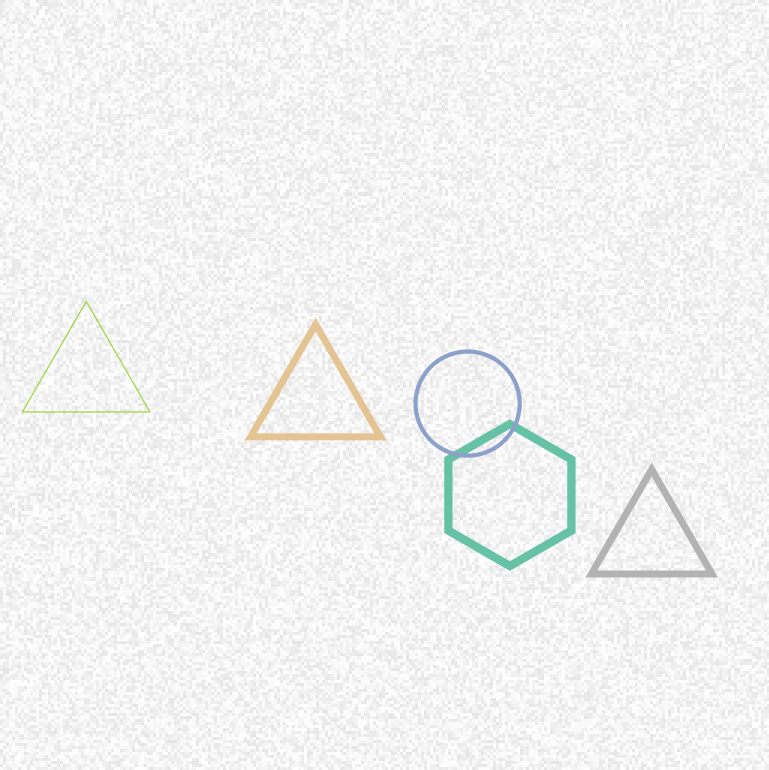[{"shape": "hexagon", "thickness": 3, "radius": 0.46, "center": [0.662, 0.357]}, {"shape": "circle", "thickness": 1.5, "radius": 0.34, "center": [0.607, 0.476]}, {"shape": "triangle", "thickness": 0.5, "radius": 0.48, "center": [0.112, 0.513]}, {"shape": "triangle", "thickness": 2.5, "radius": 0.49, "center": [0.41, 0.481]}, {"shape": "triangle", "thickness": 2.5, "radius": 0.45, "center": [0.846, 0.3]}]